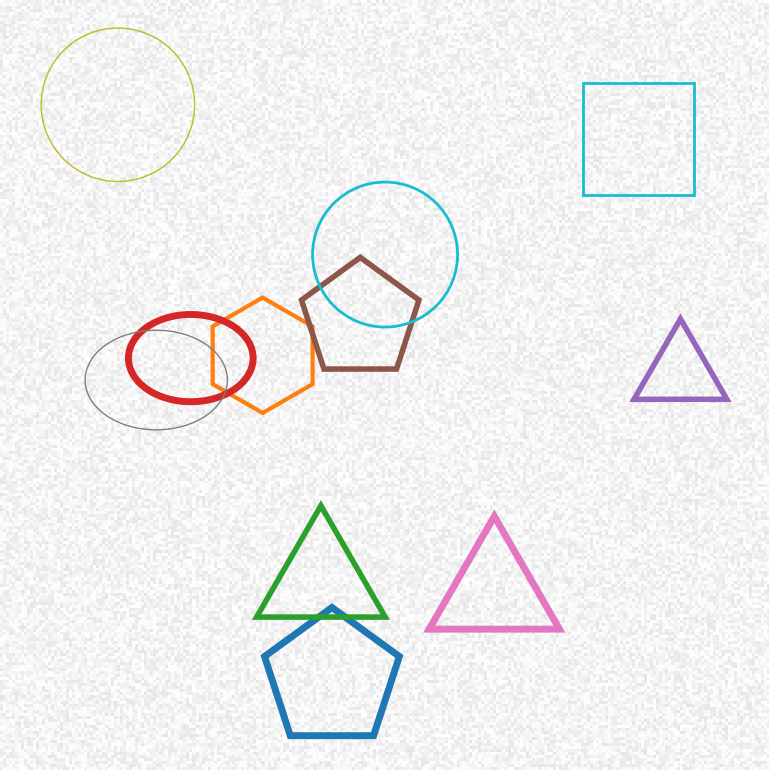[{"shape": "pentagon", "thickness": 2.5, "radius": 0.46, "center": [0.431, 0.119]}, {"shape": "hexagon", "thickness": 1.5, "radius": 0.37, "center": [0.341, 0.539]}, {"shape": "triangle", "thickness": 2, "radius": 0.48, "center": [0.417, 0.247]}, {"shape": "oval", "thickness": 2.5, "radius": 0.4, "center": [0.248, 0.535]}, {"shape": "triangle", "thickness": 2, "radius": 0.35, "center": [0.884, 0.516]}, {"shape": "pentagon", "thickness": 2, "radius": 0.4, "center": [0.468, 0.586]}, {"shape": "triangle", "thickness": 2.5, "radius": 0.49, "center": [0.642, 0.232]}, {"shape": "oval", "thickness": 0.5, "radius": 0.46, "center": [0.203, 0.506]}, {"shape": "circle", "thickness": 0.5, "radius": 0.5, "center": [0.153, 0.864]}, {"shape": "circle", "thickness": 1, "radius": 0.47, "center": [0.5, 0.669]}, {"shape": "square", "thickness": 1, "radius": 0.36, "center": [0.829, 0.82]}]